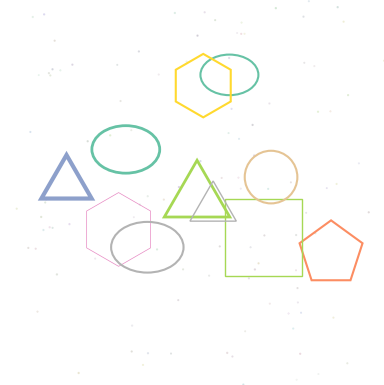[{"shape": "oval", "thickness": 1.5, "radius": 0.38, "center": [0.596, 0.806]}, {"shape": "oval", "thickness": 2, "radius": 0.44, "center": [0.327, 0.612]}, {"shape": "pentagon", "thickness": 1.5, "radius": 0.43, "center": [0.86, 0.342]}, {"shape": "triangle", "thickness": 3, "radius": 0.38, "center": [0.173, 0.522]}, {"shape": "hexagon", "thickness": 0.5, "radius": 0.48, "center": [0.308, 0.404]}, {"shape": "square", "thickness": 1, "radius": 0.5, "center": [0.684, 0.384]}, {"shape": "triangle", "thickness": 2, "radius": 0.49, "center": [0.512, 0.485]}, {"shape": "hexagon", "thickness": 1.5, "radius": 0.41, "center": [0.528, 0.778]}, {"shape": "circle", "thickness": 1.5, "radius": 0.34, "center": [0.704, 0.54]}, {"shape": "oval", "thickness": 1.5, "radius": 0.47, "center": [0.383, 0.358]}, {"shape": "triangle", "thickness": 1, "radius": 0.35, "center": [0.554, 0.46]}]